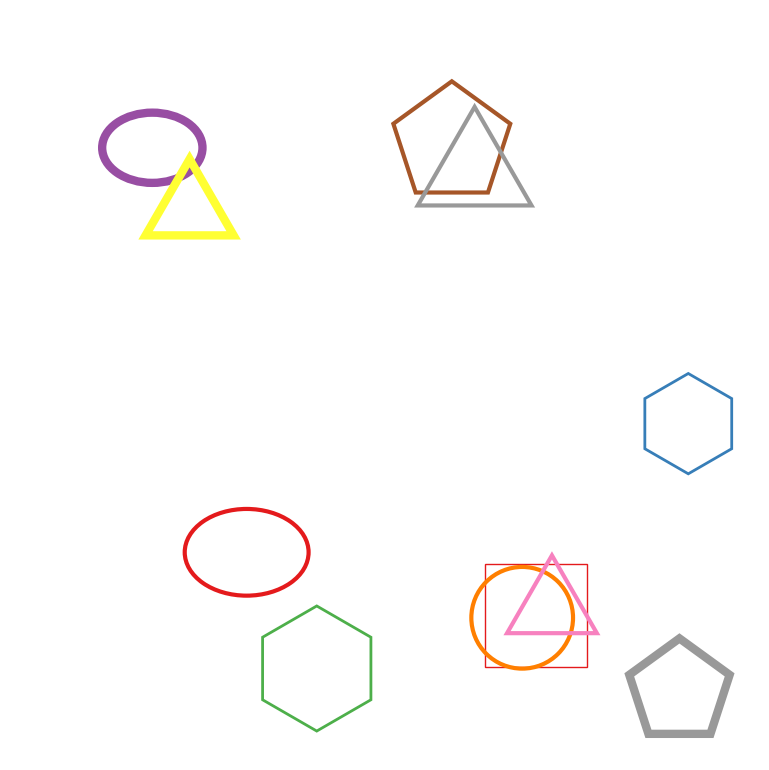[{"shape": "square", "thickness": 0.5, "radius": 0.33, "center": [0.696, 0.2]}, {"shape": "oval", "thickness": 1.5, "radius": 0.4, "center": [0.32, 0.283]}, {"shape": "hexagon", "thickness": 1, "radius": 0.33, "center": [0.894, 0.45]}, {"shape": "hexagon", "thickness": 1, "radius": 0.41, "center": [0.411, 0.132]}, {"shape": "oval", "thickness": 3, "radius": 0.33, "center": [0.198, 0.808]}, {"shape": "circle", "thickness": 1.5, "radius": 0.33, "center": [0.678, 0.198]}, {"shape": "triangle", "thickness": 3, "radius": 0.33, "center": [0.246, 0.727]}, {"shape": "pentagon", "thickness": 1.5, "radius": 0.4, "center": [0.587, 0.815]}, {"shape": "triangle", "thickness": 1.5, "radius": 0.34, "center": [0.717, 0.211]}, {"shape": "pentagon", "thickness": 3, "radius": 0.34, "center": [0.882, 0.102]}, {"shape": "triangle", "thickness": 1.5, "radius": 0.43, "center": [0.616, 0.776]}]